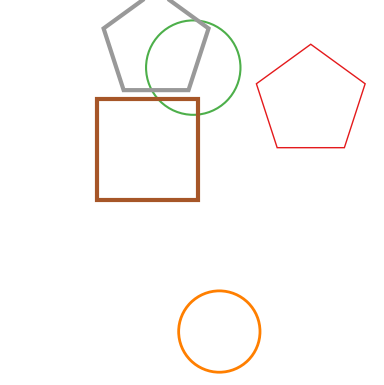[{"shape": "pentagon", "thickness": 1, "radius": 0.74, "center": [0.807, 0.737]}, {"shape": "circle", "thickness": 1.5, "radius": 0.61, "center": [0.502, 0.824]}, {"shape": "circle", "thickness": 2, "radius": 0.53, "center": [0.57, 0.139]}, {"shape": "square", "thickness": 3, "radius": 0.66, "center": [0.383, 0.611]}, {"shape": "pentagon", "thickness": 3, "radius": 0.72, "center": [0.405, 0.882]}]